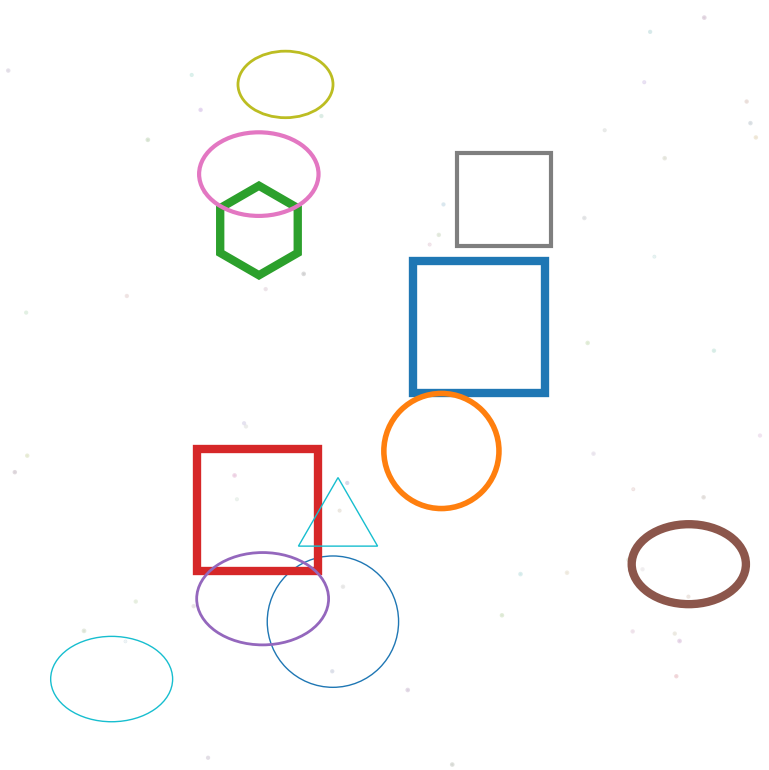[{"shape": "circle", "thickness": 0.5, "radius": 0.43, "center": [0.432, 0.193]}, {"shape": "square", "thickness": 3, "radius": 0.43, "center": [0.622, 0.575]}, {"shape": "circle", "thickness": 2, "radius": 0.37, "center": [0.573, 0.414]}, {"shape": "hexagon", "thickness": 3, "radius": 0.29, "center": [0.336, 0.701]}, {"shape": "square", "thickness": 3, "radius": 0.39, "center": [0.334, 0.338]}, {"shape": "oval", "thickness": 1, "radius": 0.43, "center": [0.341, 0.222]}, {"shape": "oval", "thickness": 3, "radius": 0.37, "center": [0.895, 0.267]}, {"shape": "oval", "thickness": 1.5, "radius": 0.39, "center": [0.336, 0.774]}, {"shape": "square", "thickness": 1.5, "radius": 0.3, "center": [0.654, 0.741]}, {"shape": "oval", "thickness": 1, "radius": 0.31, "center": [0.371, 0.89]}, {"shape": "oval", "thickness": 0.5, "radius": 0.4, "center": [0.145, 0.118]}, {"shape": "triangle", "thickness": 0.5, "radius": 0.3, "center": [0.439, 0.32]}]